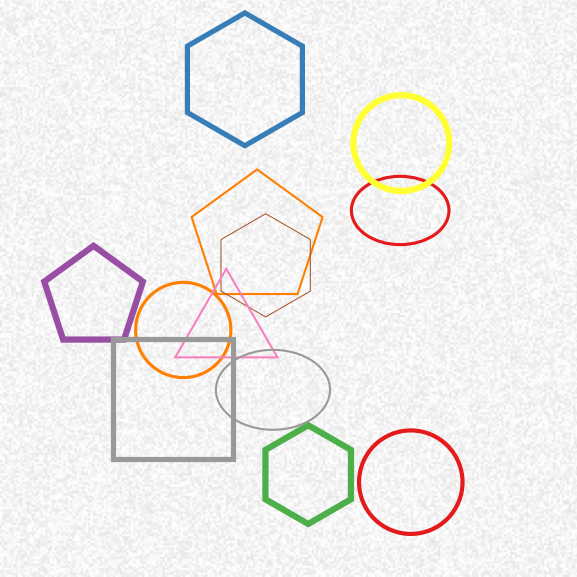[{"shape": "circle", "thickness": 2, "radius": 0.45, "center": [0.711, 0.164]}, {"shape": "oval", "thickness": 1.5, "radius": 0.42, "center": [0.693, 0.635]}, {"shape": "hexagon", "thickness": 2.5, "radius": 0.57, "center": [0.424, 0.862]}, {"shape": "hexagon", "thickness": 3, "radius": 0.43, "center": [0.534, 0.177]}, {"shape": "pentagon", "thickness": 3, "radius": 0.45, "center": [0.162, 0.484]}, {"shape": "pentagon", "thickness": 1, "radius": 0.6, "center": [0.445, 0.586]}, {"shape": "circle", "thickness": 1.5, "radius": 0.41, "center": [0.317, 0.428]}, {"shape": "circle", "thickness": 3, "radius": 0.41, "center": [0.695, 0.751]}, {"shape": "hexagon", "thickness": 0.5, "radius": 0.45, "center": [0.46, 0.54]}, {"shape": "triangle", "thickness": 1, "radius": 0.51, "center": [0.392, 0.431]}, {"shape": "oval", "thickness": 1, "radius": 0.49, "center": [0.473, 0.324]}, {"shape": "square", "thickness": 2.5, "radius": 0.52, "center": [0.299, 0.308]}]